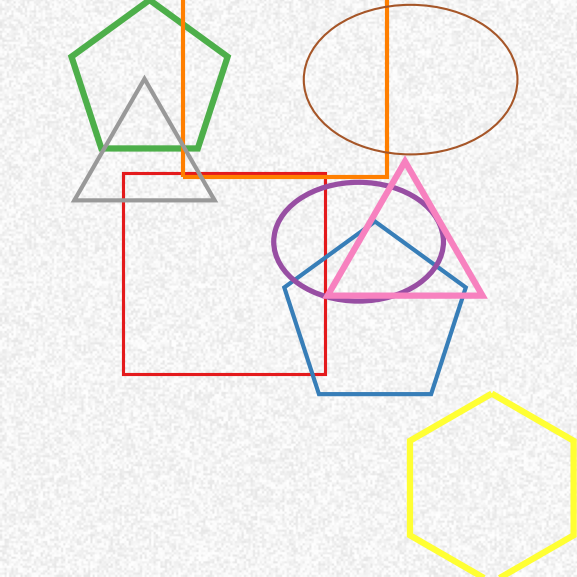[{"shape": "square", "thickness": 1.5, "radius": 0.87, "center": [0.388, 0.526]}, {"shape": "pentagon", "thickness": 2, "radius": 0.83, "center": [0.649, 0.45]}, {"shape": "pentagon", "thickness": 3, "radius": 0.71, "center": [0.259, 0.857]}, {"shape": "oval", "thickness": 2.5, "radius": 0.73, "center": [0.621, 0.581]}, {"shape": "square", "thickness": 2, "radius": 0.88, "center": [0.493, 0.869]}, {"shape": "hexagon", "thickness": 3, "radius": 0.82, "center": [0.852, 0.154]}, {"shape": "oval", "thickness": 1, "radius": 0.93, "center": [0.711, 0.861]}, {"shape": "triangle", "thickness": 3, "radius": 0.77, "center": [0.701, 0.565]}, {"shape": "triangle", "thickness": 2, "radius": 0.7, "center": [0.25, 0.722]}]